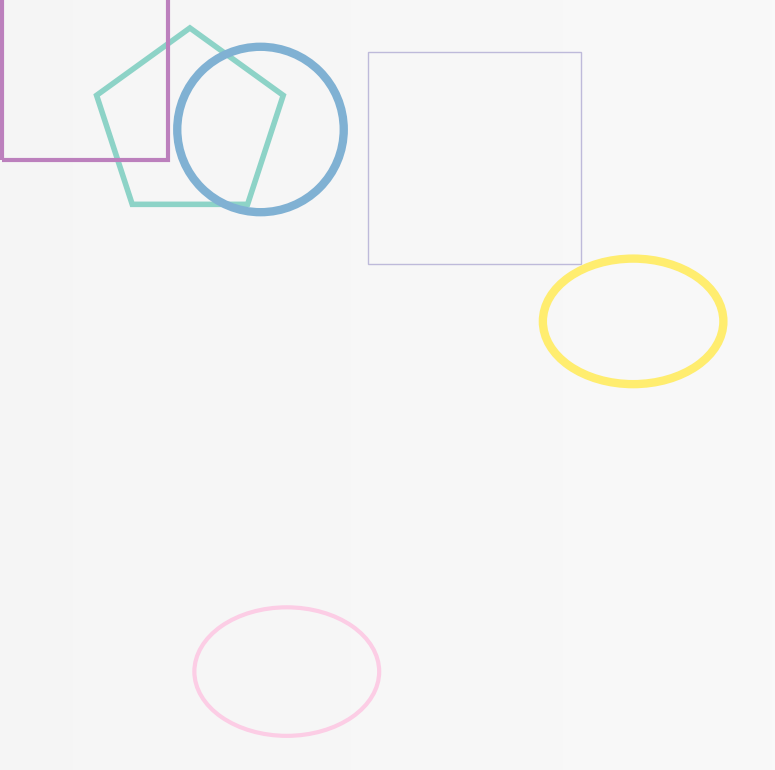[{"shape": "pentagon", "thickness": 2, "radius": 0.63, "center": [0.245, 0.837]}, {"shape": "square", "thickness": 0.5, "radius": 0.69, "center": [0.612, 0.795]}, {"shape": "circle", "thickness": 3, "radius": 0.54, "center": [0.336, 0.832]}, {"shape": "oval", "thickness": 1.5, "radius": 0.6, "center": [0.37, 0.128]}, {"shape": "square", "thickness": 1.5, "radius": 0.54, "center": [0.11, 0.899]}, {"shape": "oval", "thickness": 3, "radius": 0.58, "center": [0.817, 0.583]}]